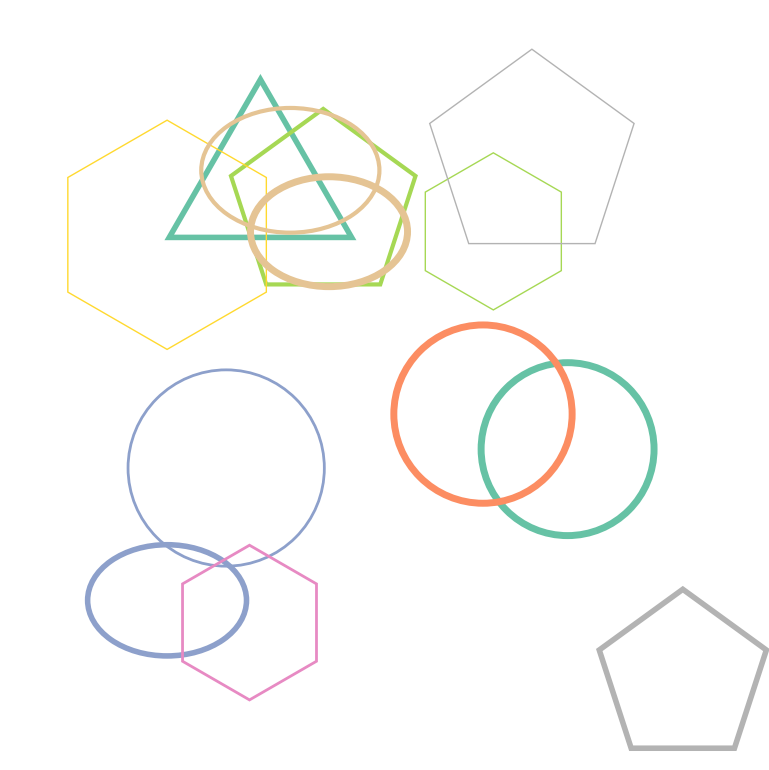[{"shape": "triangle", "thickness": 2, "radius": 0.68, "center": [0.338, 0.76]}, {"shape": "circle", "thickness": 2.5, "radius": 0.56, "center": [0.737, 0.417]}, {"shape": "circle", "thickness": 2.5, "radius": 0.58, "center": [0.627, 0.462]}, {"shape": "oval", "thickness": 2, "radius": 0.52, "center": [0.217, 0.22]}, {"shape": "circle", "thickness": 1, "radius": 0.64, "center": [0.294, 0.392]}, {"shape": "hexagon", "thickness": 1, "radius": 0.5, "center": [0.324, 0.191]}, {"shape": "hexagon", "thickness": 0.5, "radius": 0.51, "center": [0.641, 0.7]}, {"shape": "pentagon", "thickness": 1.5, "radius": 0.63, "center": [0.42, 0.733]}, {"shape": "hexagon", "thickness": 0.5, "radius": 0.74, "center": [0.217, 0.695]}, {"shape": "oval", "thickness": 2.5, "radius": 0.51, "center": [0.427, 0.699]}, {"shape": "oval", "thickness": 1.5, "radius": 0.58, "center": [0.377, 0.779]}, {"shape": "pentagon", "thickness": 2, "radius": 0.57, "center": [0.887, 0.121]}, {"shape": "pentagon", "thickness": 0.5, "radius": 0.7, "center": [0.691, 0.797]}]